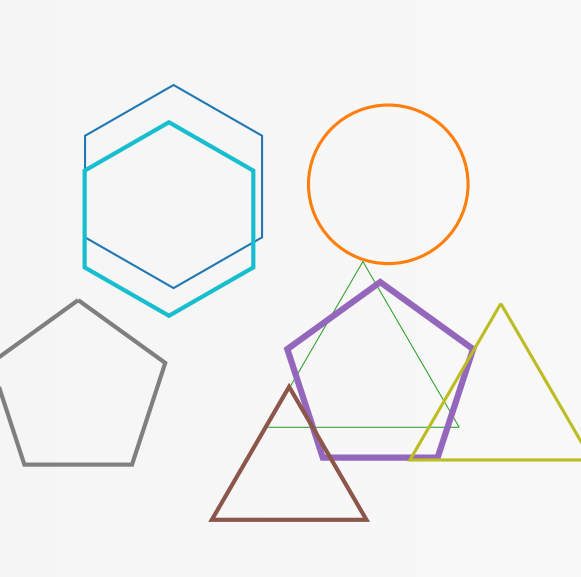[{"shape": "hexagon", "thickness": 1, "radius": 0.88, "center": [0.299, 0.676]}, {"shape": "circle", "thickness": 1.5, "radius": 0.69, "center": [0.668, 0.68]}, {"shape": "triangle", "thickness": 0.5, "radius": 0.96, "center": [0.624, 0.355]}, {"shape": "pentagon", "thickness": 3, "radius": 0.84, "center": [0.654, 0.343]}, {"shape": "triangle", "thickness": 2, "radius": 0.77, "center": [0.497, 0.176]}, {"shape": "pentagon", "thickness": 2, "radius": 0.79, "center": [0.135, 0.322]}, {"shape": "triangle", "thickness": 1.5, "radius": 0.9, "center": [0.862, 0.293]}, {"shape": "hexagon", "thickness": 2, "radius": 0.84, "center": [0.291, 0.62]}]